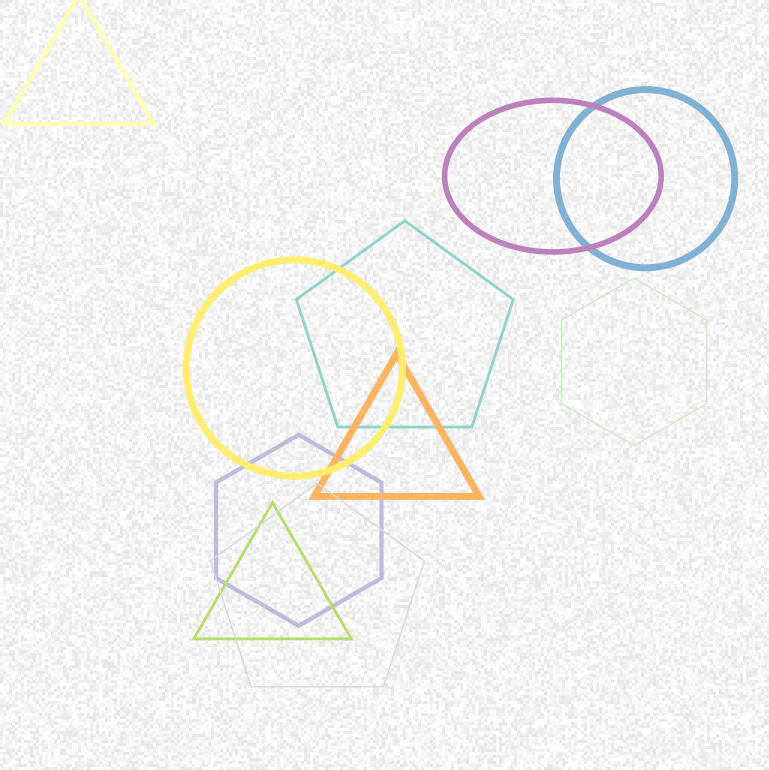[{"shape": "pentagon", "thickness": 1, "radius": 0.74, "center": [0.526, 0.565]}, {"shape": "triangle", "thickness": 1.5, "radius": 0.56, "center": [0.103, 0.895]}, {"shape": "hexagon", "thickness": 1.5, "radius": 0.62, "center": [0.388, 0.311]}, {"shape": "circle", "thickness": 2.5, "radius": 0.58, "center": [0.838, 0.768]}, {"shape": "triangle", "thickness": 2.5, "radius": 0.62, "center": [0.515, 0.417]}, {"shape": "triangle", "thickness": 1, "radius": 0.59, "center": [0.354, 0.229]}, {"shape": "pentagon", "thickness": 0.5, "radius": 0.73, "center": [0.412, 0.226]}, {"shape": "oval", "thickness": 2, "radius": 0.7, "center": [0.718, 0.771]}, {"shape": "hexagon", "thickness": 0.5, "radius": 0.54, "center": [0.823, 0.53]}, {"shape": "circle", "thickness": 2.5, "radius": 0.7, "center": [0.382, 0.522]}]